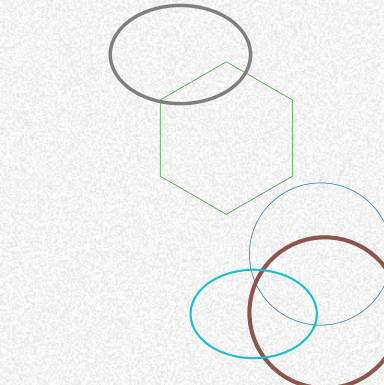[{"shape": "circle", "thickness": 0.5, "radius": 0.92, "center": [0.833, 0.34]}, {"shape": "hexagon", "thickness": 0.5, "radius": 0.99, "center": [0.588, 0.641]}, {"shape": "circle", "thickness": 3, "radius": 0.98, "center": [0.844, 0.188]}, {"shape": "oval", "thickness": 2.5, "radius": 0.91, "center": [0.469, 0.858]}, {"shape": "oval", "thickness": 1.5, "radius": 0.82, "center": [0.659, 0.184]}]